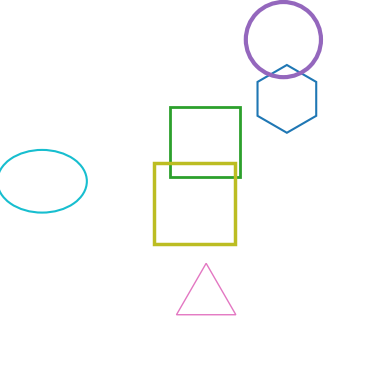[{"shape": "hexagon", "thickness": 1.5, "radius": 0.44, "center": [0.745, 0.743]}, {"shape": "square", "thickness": 2, "radius": 0.46, "center": [0.533, 0.631]}, {"shape": "circle", "thickness": 3, "radius": 0.49, "center": [0.736, 0.897]}, {"shape": "triangle", "thickness": 1, "radius": 0.45, "center": [0.535, 0.227]}, {"shape": "square", "thickness": 2.5, "radius": 0.52, "center": [0.505, 0.471]}, {"shape": "oval", "thickness": 1.5, "radius": 0.58, "center": [0.109, 0.529]}]